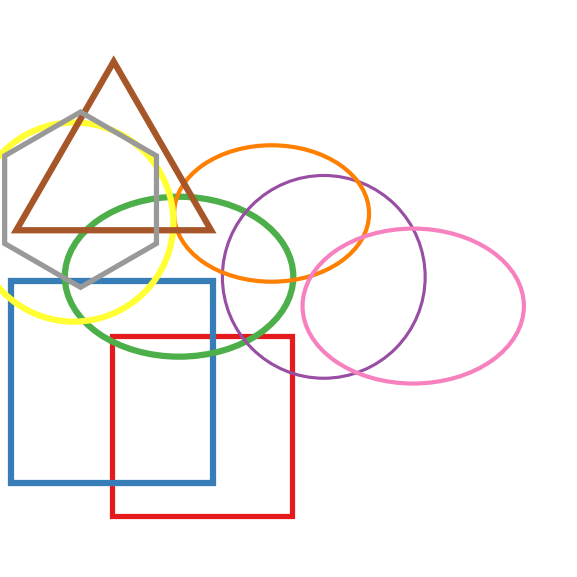[{"shape": "square", "thickness": 2.5, "radius": 0.78, "center": [0.349, 0.261]}, {"shape": "square", "thickness": 3, "radius": 0.88, "center": [0.194, 0.337]}, {"shape": "oval", "thickness": 3, "radius": 0.99, "center": [0.31, 0.52]}, {"shape": "circle", "thickness": 1.5, "radius": 0.88, "center": [0.561, 0.52]}, {"shape": "oval", "thickness": 2, "radius": 0.84, "center": [0.47, 0.629]}, {"shape": "circle", "thickness": 3, "radius": 0.86, "center": [0.128, 0.615]}, {"shape": "triangle", "thickness": 3, "radius": 0.97, "center": [0.197, 0.698]}, {"shape": "oval", "thickness": 2, "radius": 0.96, "center": [0.716, 0.469]}, {"shape": "hexagon", "thickness": 2.5, "radius": 0.76, "center": [0.139, 0.653]}]